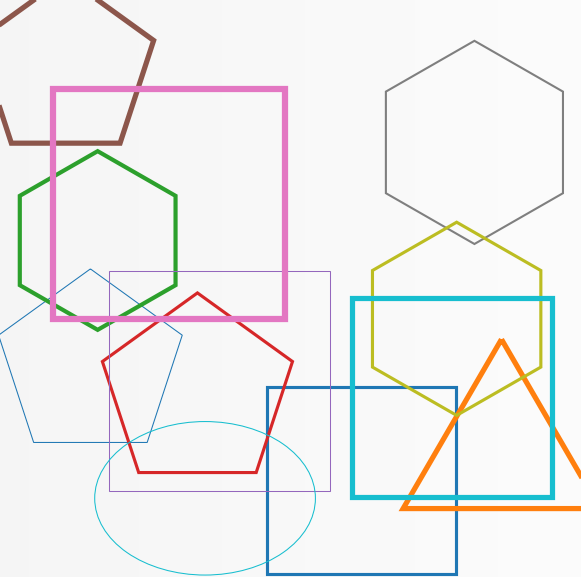[{"shape": "square", "thickness": 1.5, "radius": 0.81, "center": [0.622, 0.168]}, {"shape": "pentagon", "thickness": 0.5, "radius": 0.83, "center": [0.156, 0.367]}, {"shape": "triangle", "thickness": 2.5, "radius": 0.98, "center": [0.863, 0.216]}, {"shape": "hexagon", "thickness": 2, "radius": 0.77, "center": [0.168, 0.583]}, {"shape": "pentagon", "thickness": 1.5, "radius": 0.86, "center": [0.34, 0.32]}, {"shape": "square", "thickness": 0.5, "radius": 0.95, "center": [0.377, 0.34]}, {"shape": "pentagon", "thickness": 2.5, "radius": 0.8, "center": [0.113, 0.88]}, {"shape": "square", "thickness": 3, "radius": 1.0, "center": [0.29, 0.646]}, {"shape": "hexagon", "thickness": 1, "radius": 0.88, "center": [0.816, 0.753]}, {"shape": "hexagon", "thickness": 1.5, "radius": 0.84, "center": [0.786, 0.447]}, {"shape": "oval", "thickness": 0.5, "radius": 0.95, "center": [0.353, 0.136]}, {"shape": "square", "thickness": 2.5, "radius": 0.86, "center": [0.778, 0.311]}]